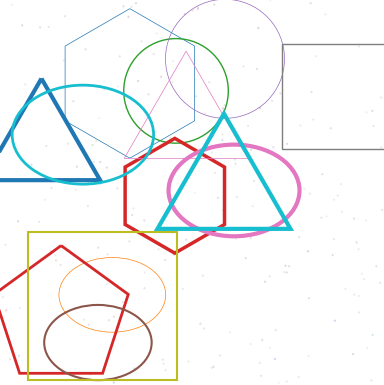[{"shape": "triangle", "thickness": 3, "radius": 0.88, "center": [0.108, 0.62]}, {"shape": "hexagon", "thickness": 0.5, "radius": 0.97, "center": [0.337, 0.783]}, {"shape": "oval", "thickness": 0.5, "radius": 0.69, "center": [0.292, 0.234]}, {"shape": "circle", "thickness": 1, "radius": 0.68, "center": [0.457, 0.764]}, {"shape": "pentagon", "thickness": 2, "radius": 0.92, "center": [0.159, 0.179]}, {"shape": "hexagon", "thickness": 2.5, "radius": 0.75, "center": [0.454, 0.491]}, {"shape": "circle", "thickness": 0.5, "radius": 0.77, "center": [0.584, 0.847]}, {"shape": "oval", "thickness": 1.5, "radius": 0.7, "center": [0.254, 0.11]}, {"shape": "triangle", "thickness": 0.5, "radius": 0.93, "center": [0.483, 0.681]}, {"shape": "oval", "thickness": 3, "radius": 0.85, "center": [0.608, 0.505]}, {"shape": "square", "thickness": 1, "radius": 0.68, "center": [0.87, 0.75]}, {"shape": "square", "thickness": 1.5, "radius": 0.96, "center": [0.266, 0.205]}, {"shape": "triangle", "thickness": 3, "radius": 1.0, "center": [0.582, 0.505]}, {"shape": "oval", "thickness": 2, "radius": 0.92, "center": [0.215, 0.65]}]